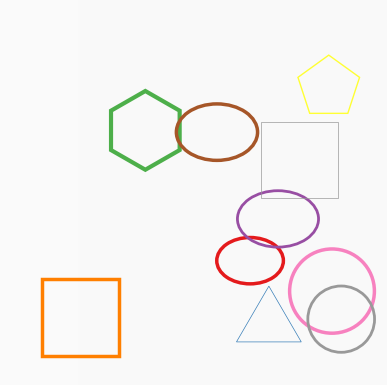[{"shape": "oval", "thickness": 2.5, "radius": 0.43, "center": [0.645, 0.323]}, {"shape": "triangle", "thickness": 0.5, "radius": 0.48, "center": [0.694, 0.16]}, {"shape": "hexagon", "thickness": 3, "radius": 0.51, "center": [0.375, 0.661]}, {"shape": "oval", "thickness": 2, "radius": 0.52, "center": [0.717, 0.431]}, {"shape": "square", "thickness": 2.5, "radius": 0.5, "center": [0.208, 0.176]}, {"shape": "pentagon", "thickness": 1, "radius": 0.42, "center": [0.848, 0.773]}, {"shape": "oval", "thickness": 2.5, "radius": 0.52, "center": [0.56, 0.657]}, {"shape": "circle", "thickness": 2.5, "radius": 0.55, "center": [0.857, 0.244]}, {"shape": "circle", "thickness": 2, "radius": 0.43, "center": [0.88, 0.171]}, {"shape": "square", "thickness": 0.5, "radius": 0.49, "center": [0.773, 0.584]}]